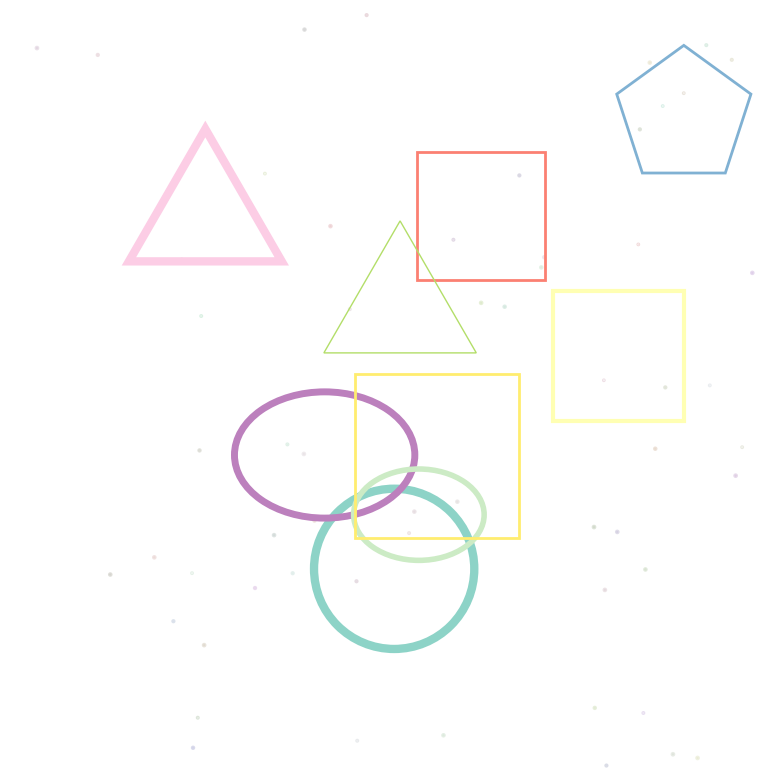[{"shape": "circle", "thickness": 3, "radius": 0.52, "center": [0.512, 0.261]}, {"shape": "square", "thickness": 1.5, "radius": 0.42, "center": [0.803, 0.538]}, {"shape": "square", "thickness": 1, "radius": 0.42, "center": [0.625, 0.719]}, {"shape": "pentagon", "thickness": 1, "radius": 0.46, "center": [0.888, 0.849]}, {"shape": "triangle", "thickness": 0.5, "radius": 0.57, "center": [0.52, 0.599]}, {"shape": "triangle", "thickness": 3, "radius": 0.57, "center": [0.267, 0.718]}, {"shape": "oval", "thickness": 2.5, "radius": 0.59, "center": [0.422, 0.409]}, {"shape": "oval", "thickness": 2, "radius": 0.42, "center": [0.544, 0.332]}, {"shape": "square", "thickness": 1, "radius": 0.53, "center": [0.568, 0.408]}]